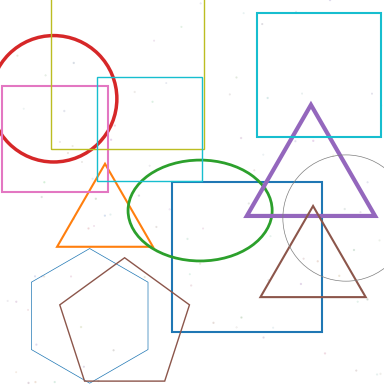[{"shape": "square", "thickness": 1.5, "radius": 0.98, "center": [0.642, 0.333]}, {"shape": "hexagon", "thickness": 0.5, "radius": 0.87, "center": [0.233, 0.18]}, {"shape": "triangle", "thickness": 1.5, "radius": 0.72, "center": [0.273, 0.431]}, {"shape": "oval", "thickness": 2, "radius": 0.94, "center": [0.52, 0.453]}, {"shape": "circle", "thickness": 2.5, "radius": 0.82, "center": [0.139, 0.743]}, {"shape": "triangle", "thickness": 3, "radius": 0.96, "center": [0.808, 0.535]}, {"shape": "pentagon", "thickness": 1, "radius": 0.89, "center": [0.324, 0.153]}, {"shape": "triangle", "thickness": 1.5, "radius": 0.79, "center": [0.813, 0.307]}, {"shape": "square", "thickness": 1.5, "radius": 0.69, "center": [0.144, 0.639]}, {"shape": "circle", "thickness": 0.5, "radius": 0.82, "center": [0.899, 0.434]}, {"shape": "square", "thickness": 1, "radius": 0.99, "center": [0.332, 0.813]}, {"shape": "square", "thickness": 1.5, "radius": 0.8, "center": [0.827, 0.806]}, {"shape": "square", "thickness": 1, "radius": 0.68, "center": [0.389, 0.664]}]